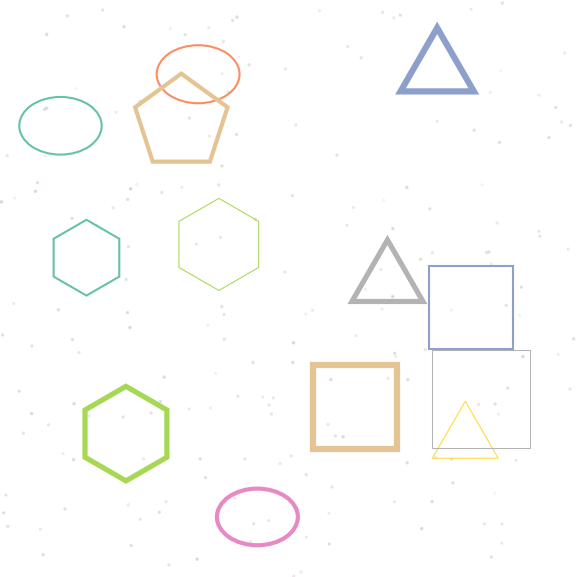[{"shape": "hexagon", "thickness": 1, "radius": 0.33, "center": [0.15, 0.553]}, {"shape": "oval", "thickness": 1, "radius": 0.36, "center": [0.105, 0.781]}, {"shape": "oval", "thickness": 1, "radius": 0.36, "center": [0.343, 0.871]}, {"shape": "triangle", "thickness": 3, "radius": 0.37, "center": [0.757, 0.878]}, {"shape": "square", "thickness": 1, "radius": 0.36, "center": [0.816, 0.467]}, {"shape": "oval", "thickness": 2, "radius": 0.35, "center": [0.446, 0.104]}, {"shape": "hexagon", "thickness": 2.5, "radius": 0.41, "center": [0.218, 0.248]}, {"shape": "hexagon", "thickness": 0.5, "radius": 0.4, "center": [0.379, 0.576]}, {"shape": "triangle", "thickness": 0.5, "radius": 0.33, "center": [0.806, 0.239]}, {"shape": "pentagon", "thickness": 2, "radius": 0.42, "center": [0.314, 0.787]}, {"shape": "square", "thickness": 3, "radius": 0.36, "center": [0.614, 0.294]}, {"shape": "square", "thickness": 0.5, "radius": 0.42, "center": [0.833, 0.309]}, {"shape": "triangle", "thickness": 2.5, "radius": 0.36, "center": [0.671, 0.513]}]